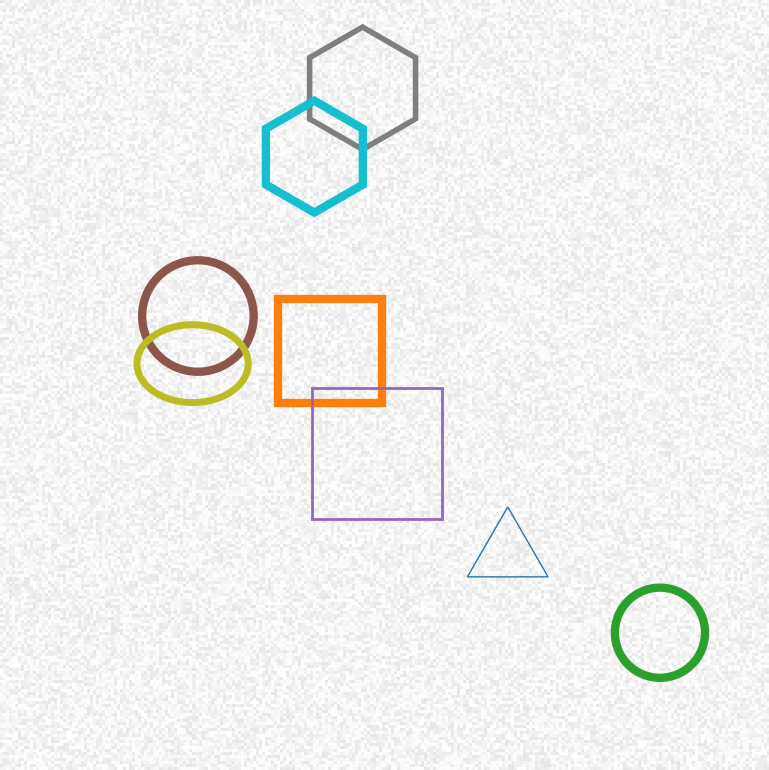[{"shape": "triangle", "thickness": 0.5, "radius": 0.3, "center": [0.659, 0.281]}, {"shape": "square", "thickness": 3, "radius": 0.34, "center": [0.429, 0.544]}, {"shape": "circle", "thickness": 3, "radius": 0.29, "center": [0.857, 0.178]}, {"shape": "square", "thickness": 1, "radius": 0.42, "center": [0.49, 0.411]}, {"shape": "circle", "thickness": 3, "radius": 0.36, "center": [0.257, 0.59]}, {"shape": "hexagon", "thickness": 2, "radius": 0.4, "center": [0.471, 0.885]}, {"shape": "oval", "thickness": 2.5, "radius": 0.36, "center": [0.25, 0.528]}, {"shape": "hexagon", "thickness": 3, "radius": 0.36, "center": [0.408, 0.797]}]